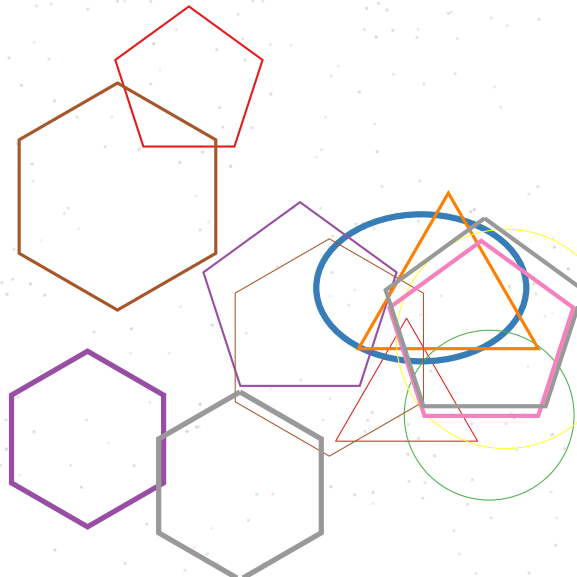[{"shape": "pentagon", "thickness": 1, "radius": 0.67, "center": [0.327, 0.854]}, {"shape": "triangle", "thickness": 0.5, "radius": 0.71, "center": [0.704, 0.306]}, {"shape": "oval", "thickness": 3, "radius": 0.91, "center": [0.73, 0.501]}, {"shape": "circle", "thickness": 0.5, "radius": 0.74, "center": [0.847, 0.28]}, {"shape": "pentagon", "thickness": 1, "radius": 0.88, "center": [0.52, 0.473]}, {"shape": "hexagon", "thickness": 2.5, "radius": 0.76, "center": [0.152, 0.239]}, {"shape": "triangle", "thickness": 1.5, "radius": 0.9, "center": [0.776, 0.485]}, {"shape": "circle", "thickness": 0.5, "radius": 0.95, "center": [0.876, 0.412]}, {"shape": "hexagon", "thickness": 1.5, "radius": 0.98, "center": [0.203, 0.659]}, {"shape": "hexagon", "thickness": 0.5, "radius": 0.94, "center": [0.57, 0.397]}, {"shape": "pentagon", "thickness": 2, "radius": 0.84, "center": [0.834, 0.414]}, {"shape": "hexagon", "thickness": 2.5, "radius": 0.81, "center": [0.416, 0.158]}, {"shape": "pentagon", "thickness": 2, "radius": 0.9, "center": [0.839, 0.441]}]